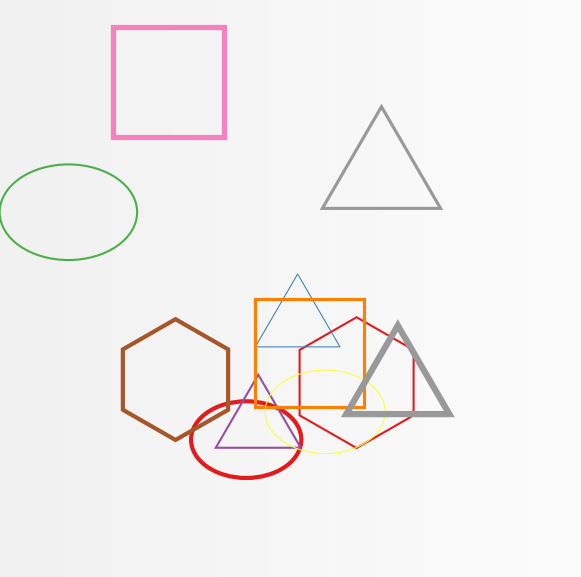[{"shape": "hexagon", "thickness": 1, "radius": 0.57, "center": [0.614, 0.337]}, {"shape": "oval", "thickness": 2, "radius": 0.47, "center": [0.424, 0.238]}, {"shape": "triangle", "thickness": 0.5, "radius": 0.42, "center": [0.512, 0.441]}, {"shape": "oval", "thickness": 1, "radius": 0.59, "center": [0.118, 0.632]}, {"shape": "triangle", "thickness": 1, "radius": 0.42, "center": [0.444, 0.266]}, {"shape": "square", "thickness": 1.5, "radius": 0.47, "center": [0.532, 0.388]}, {"shape": "oval", "thickness": 0.5, "radius": 0.52, "center": [0.559, 0.286]}, {"shape": "hexagon", "thickness": 2, "radius": 0.52, "center": [0.302, 0.342]}, {"shape": "square", "thickness": 2.5, "radius": 0.48, "center": [0.29, 0.858]}, {"shape": "triangle", "thickness": 1.5, "radius": 0.59, "center": [0.656, 0.697]}, {"shape": "triangle", "thickness": 3, "radius": 0.51, "center": [0.684, 0.333]}]